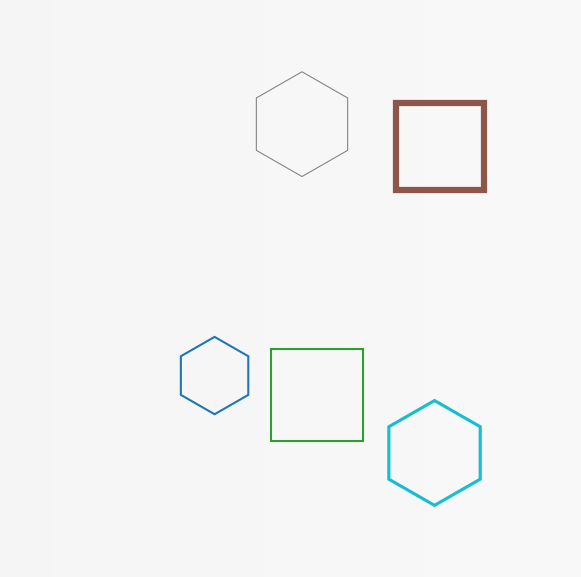[{"shape": "hexagon", "thickness": 1, "radius": 0.33, "center": [0.369, 0.349]}, {"shape": "square", "thickness": 1, "radius": 0.4, "center": [0.545, 0.315]}, {"shape": "square", "thickness": 3, "radius": 0.38, "center": [0.756, 0.745]}, {"shape": "hexagon", "thickness": 0.5, "radius": 0.45, "center": [0.52, 0.784]}, {"shape": "hexagon", "thickness": 1.5, "radius": 0.45, "center": [0.748, 0.215]}]